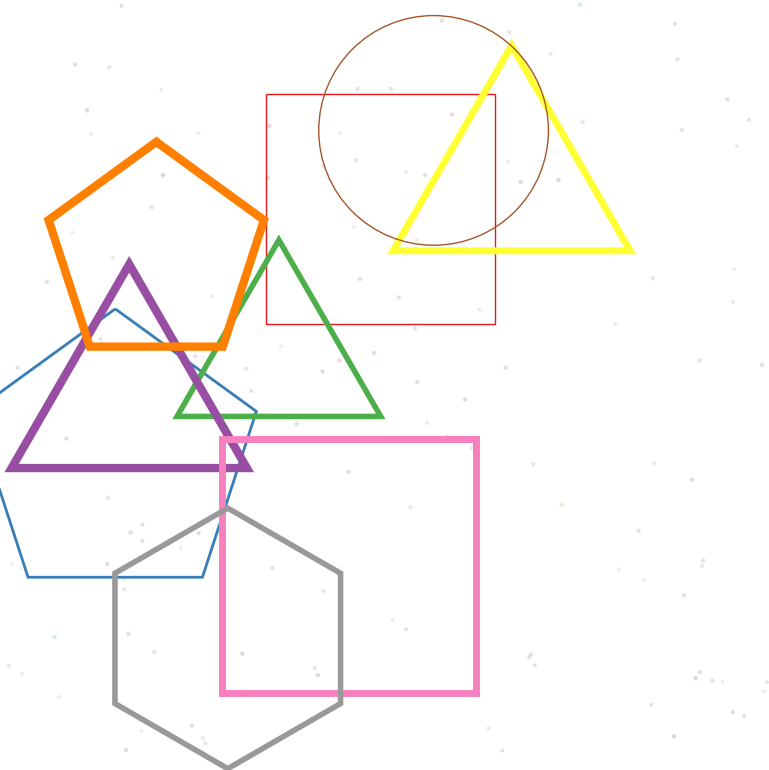[{"shape": "square", "thickness": 0.5, "radius": 0.74, "center": [0.495, 0.729]}, {"shape": "pentagon", "thickness": 1, "radius": 0.96, "center": [0.15, 0.406]}, {"shape": "triangle", "thickness": 2, "radius": 0.76, "center": [0.362, 0.536]}, {"shape": "triangle", "thickness": 3, "radius": 0.88, "center": [0.168, 0.48]}, {"shape": "pentagon", "thickness": 3, "radius": 0.74, "center": [0.203, 0.669]}, {"shape": "triangle", "thickness": 2.5, "radius": 0.89, "center": [0.664, 0.763]}, {"shape": "circle", "thickness": 0.5, "radius": 0.75, "center": [0.563, 0.831]}, {"shape": "square", "thickness": 2.5, "radius": 0.82, "center": [0.453, 0.265]}, {"shape": "hexagon", "thickness": 2, "radius": 0.85, "center": [0.296, 0.171]}]